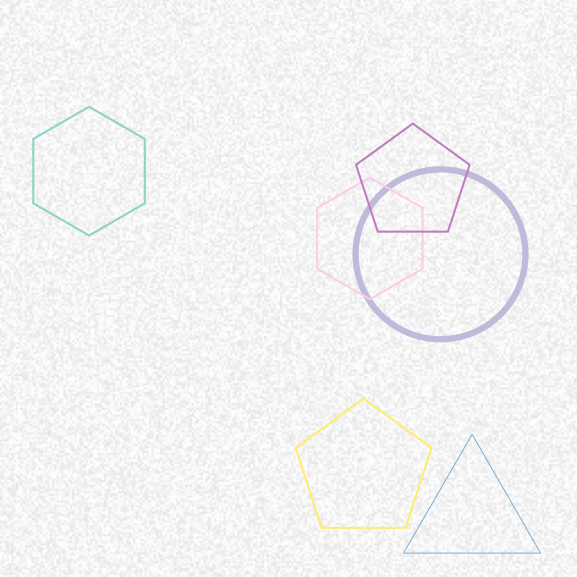[{"shape": "hexagon", "thickness": 1, "radius": 0.56, "center": [0.154, 0.703]}, {"shape": "circle", "thickness": 3, "radius": 0.74, "center": [0.763, 0.559]}, {"shape": "triangle", "thickness": 0.5, "radius": 0.69, "center": [0.817, 0.11]}, {"shape": "hexagon", "thickness": 1, "radius": 0.53, "center": [0.64, 0.586]}, {"shape": "pentagon", "thickness": 1, "radius": 0.52, "center": [0.715, 0.682]}, {"shape": "pentagon", "thickness": 1, "radius": 0.62, "center": [0.63, 0.185]}]